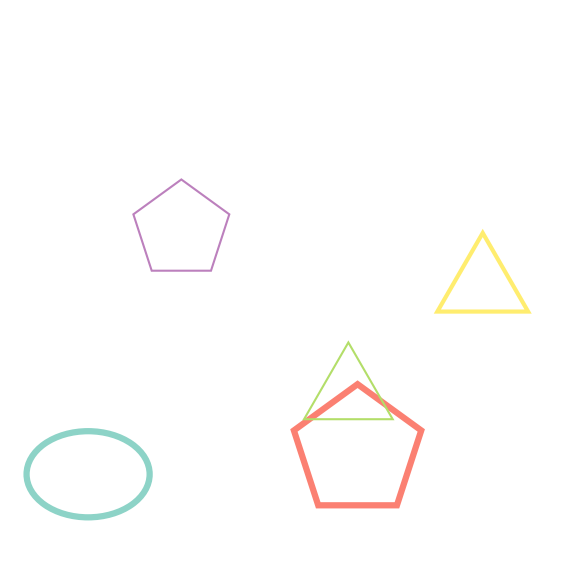[{"shape": "oval", "thickness": 3, "radius": 0.53, "center": [0.153, 0.178]}, {"shape": "pentagon", "thickness": 3, "radius": 0.58, "center": [0.619, 0.218]}, {"shape": "triangle", "thickness": 1, "radius": 0.44, "center": [0.603, 0.318]}, {"shape": "pentagon", "thickness": 1, "radius": 0.44, "center": [0.314, 0.601]}, {"shape": "triangle", "thickness": 2, "radius": 0.45, "center": [0.836, 0.505]}]